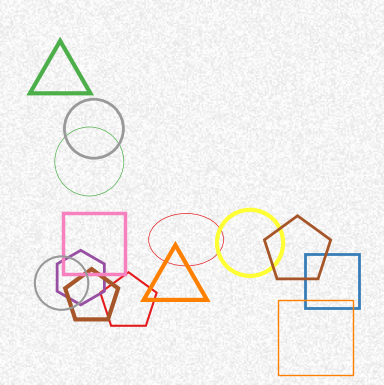[{"shape": "oval", "thickness": 0.5, "radius": 0.49, "center": [0.483, 0.377]}, {"shape": "pentagon", "thickness": 1.5, "radius": 0.38, "center": [0.334, 0.216]}, {"shape": "square", "thickness": 2, "radius": 0.35, "center": [0.862, 0.27]}, {"shape": "triangle", "thickness": 3, "radius": 0.45, "center": [0.156, 0.803]}, {"shape": "circle", "thickness": 0.5, "radius": 0.45, "center": [0.232, 0.581]}, {"shape": "hexagon", "thickness": 2, "radius": 0.35, "center": [0.21, 0.279]}, {"shape": "square", "thickness": 1, "radius": 0.48, "center": [0.819, 0.124]}, {"shape": "triangle", "thickness": 3, "radius": 0.47, "center": [0.456, 0.269]}, {"shape": "circle", "thickness": 3, "radius": 0.43, "center": [0.65, 0.369]}, {"shape": "pentagon", "thickness": 2, "radius": 0.45, "center": [0.773, 0.349]}, {"shape": "pentagon", "thickness": 3, "radius": 0.36, "center": [0.238, 0.229]}, {"shape": "square", "thickness": 2.5, "radius": 0.4, "center": [0.244, 0.368]}, {"shape": "circle", "thickness": 1.5, "radius": 0.35, "center": [0.16, 0.265]}, {"shape": "circle", "thickness": 2, "radius": 0.38, "center": [0.244, 0.666]}]